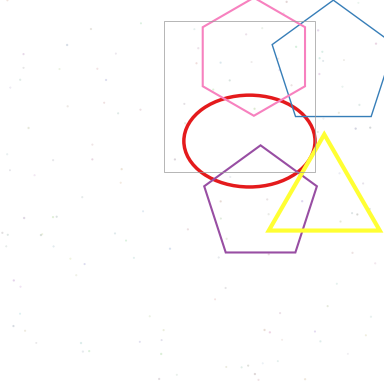[{"shape": "oval", "thickness": 2.5, "radius": 0.85, "center": [0.648, 0.634]}, {"shape": "pentagon", "thickness": 1, "radius": 0.84, "center": [0.866, 0.832]}, {"shape": "pentagon", "thickness": 1.5, "radius": 0.77, "center": [0.677, 0.469]}, {"shape": "triangle", "thickness": 3, "radius": 0.83, "center": [0.842, 0.484]}, {"shape": "hexagon", "thickness": 1.5, "radius": 0.77, "center": [0.659, 0.853]}, {"shape": "square", "thickness": 0.5, "radius": 0.98, "center": [0.622, 0.749]}]